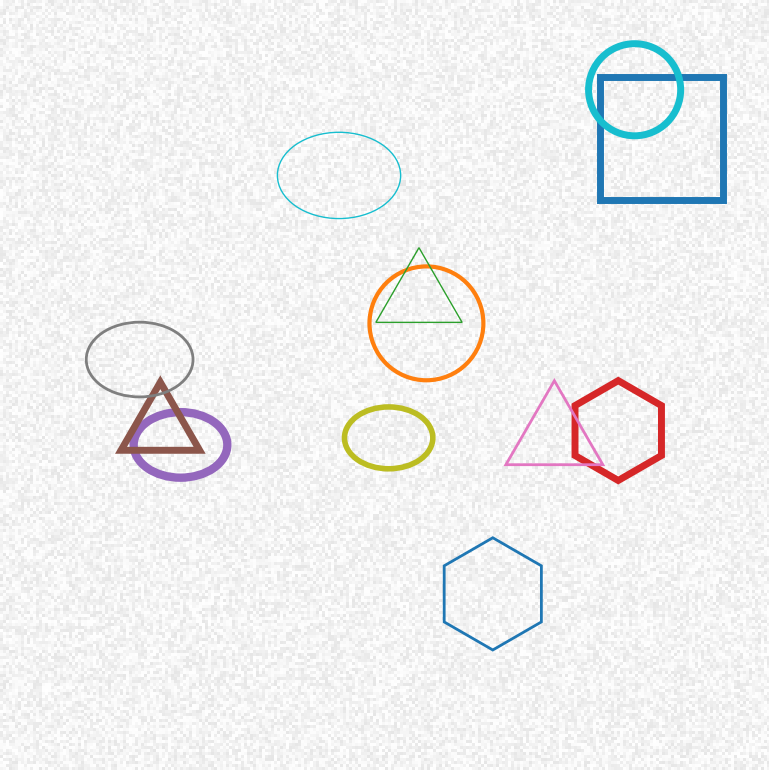[{"shape": "square", "thickness": 2.5, "radius": 0.4, "center": [0.859, 0.82]}, {"shape": "hexagon", "thickness": 1, "radius": 0.36, "center": [0.64, 0.229]}, {"shape": "circle", "thickness": 1.5, "radius": 0.37, "center": [0.554, 0.58]}, {"shape": "triangle", "thickness": 0.5, "radius": 0.32, "center": [0.544, 0.614]}, {"shape": "hexagon", "thickness": 2.5, "radius": 0.32, "center": [0.803, 0.441]}, {"shape": "oval", "thickness": 3, "radius": 0.3, "center": [0.234, 0.422]}, {"shape": "triangle", "thickness": 2.5, "radius": 0.29, "center": [0.208, 0.445]}, {"shape": "triangle", "thickness": 1, "radius": 0.36, "center": [0.72, 0.433]}, {"shape": "oval", "thickness": 1, "radius": 0.35, "center": [0.181, 0.533]}, {"shape": "oval", "thickness": 2, "radius": 0.29, "center": [0.505, 0.431]}, {"shape": "circle", "thickness": 2.5, "radius": 0.3, "center": [0.824, 0.883]}, {"shape": "oval", "thickness": 0.5, "radius": 0.4, "center": [0.44, 0.772]}]